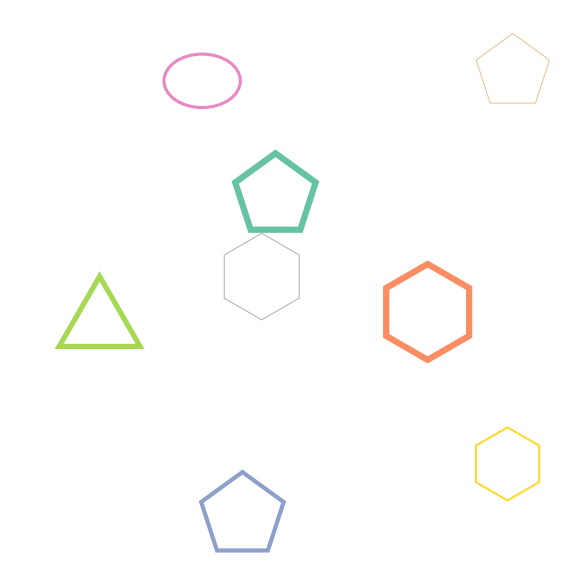[{"shape": "pentagon", "thickness": 3, "radius": 0.37, "center": [0.477, 0.661]}, {"shape": "hexagon", "thickness": 3, "radius": 0.41, "center": [0.741, 0.459]}, {"shape": "pentagon", "thickness": 2, "radius": 0.38, "center": [0.42, 0.107]}, {"shape": "oval", "thickness": 1.5, "radius": 0.33, "center": [0.35, 0.859]}, {"shape": "triangle", "thickness": 2.5, "radius": 0.4, "center": [0.173, 0.44]}, {"shape": "hexagon", "thickness": 1, "radius": 0.32, "center": [0.879, 0.196]}, {"shape": "pentagon", "thickness": 0.5, "radius": 0.33, "center": [0.888, 0.875]}, {"shape": "hexagon", "thickness": 0.5, "radius": 0.37, "center": [0.453, 0.52]}]